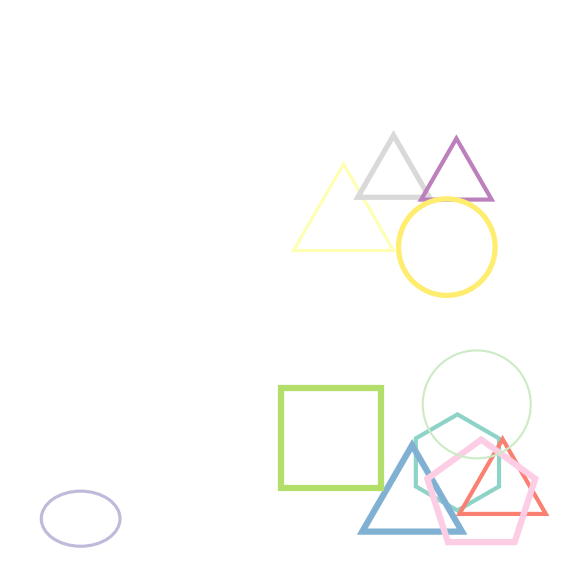[{"shape": "hexagon", "thickness": 2, "radius": 0.42, "center": [0.792, 0.198]}, {"shape": "triangle", "thickness": 1.5, "radius": 0.5, "center": [0.595, 0.615]}, {"shape": "oval", "thickness": 1.5, "radius": 0.34, "center": [0.14, 0.101]}, {"shape": "triangle", "thickness": 2, "radius": 0.43, "center": [0.87, 0.152]}, {"shape": "triangle", "thickness": 3, "radius": 0.5, "center": [0.714, 0.128]}, {"shape": "square", "thickness": 3, "radius": 0.43, "center": [0.573, 0.241]}, {"shape": "pentagon", "thickness": 3, "radius": 0.49, "center": [0.833, 0.14]}, {"shape": "triangle", "thickness": 2.5, "radius": 0.36, "center": [0.681, 0.693]}, {"shape": "triangle", "thickness": 2, "radius": 0.35, "center": [0.79, 0.689]}, {"shape": "circle", "thickness": 1, "radius": 0.47, "center": [0.826, 0.299]}, {"shape": "circle", "thickness": 2.5, "radius": 0.42, "center": [0.774, 0.571]}]